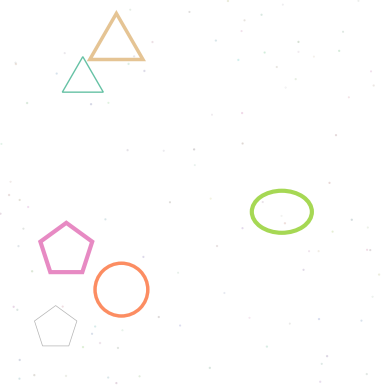[{"shape": "triangle", "thickness": 1, "radius": 0.31, "center": [0.215, 0.791]}, {"shape": "circle", "thickness": 2.5, "radius": 0.34, "center": [0.315, 0.248]}, {"shape": "pentagon", "thickness": 3, "radius": 0.35, "center": [0.172, 0.35]}, {"shape": "oval", "thickness": 3, "radius": 0.39, "center": [0.732, 0.45]}, {"shape": "triangle", "thickness": 2.5, "radius": 0.4, "center": [0.302, 0.885]}, {"shape": "pentagon", "thickness": 0.5, "radius": 0.29, "center": [0.145, 0.148]}]